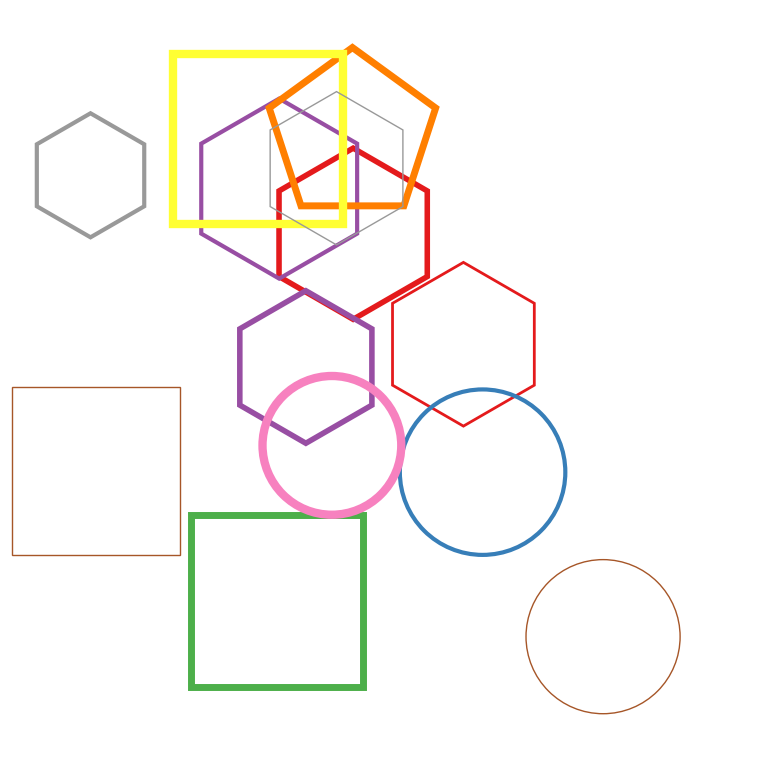[{"shape": "hexagon", "thickness": 2, "radius": 0.56, "center": [0.459, 0.696]}, {"shape": "hexagon", "thickness": 1, "radius": 0.53, "center": [0.602, 0.553]}, {"shape": "circle", "thickness": 1.5, "radius": 0.54, "center": [0.627, 0.387]}, {"shape": "square", "thickness": 2.5, "radius": 0.56, "center": [0.359, 0.219]}, {"shape": "hexagon", "thickness": 1.5, "radius": 0.58, "center": [0.363, 0.755]}, {"shape": "hexagon", "thickness": 2, "radius": 0.5, "center": [0.397, 0.523]}, {"shape": "pentagon", "thickness": 2.5, "radius": 0.57, "center": [0.458, 0.825]}, {"shape": "square", "thickness": 3, "radius": 0.55, "center": [0.335, 0.819]}, {"shape": "square", "thickness": 0.5, "radius": 0.55, "center": [0.125, 0.388]}, {"shape": "circle", "thickness": 0.5, "radius": 0.5, "center": [0.783, 0.173]}, {"shape": "circle", "thickness": 3, "radius": 0.45, "center": [0.431, 0.422]}, {"shape": "hexagon", "thickness": 0.5, "radius": 0.5, "center": [0.437, 0.781]}, {"shape": "hexagon", "thickness": 1.5, "radius": 0.4, "center": [0.118, 0.772]}]